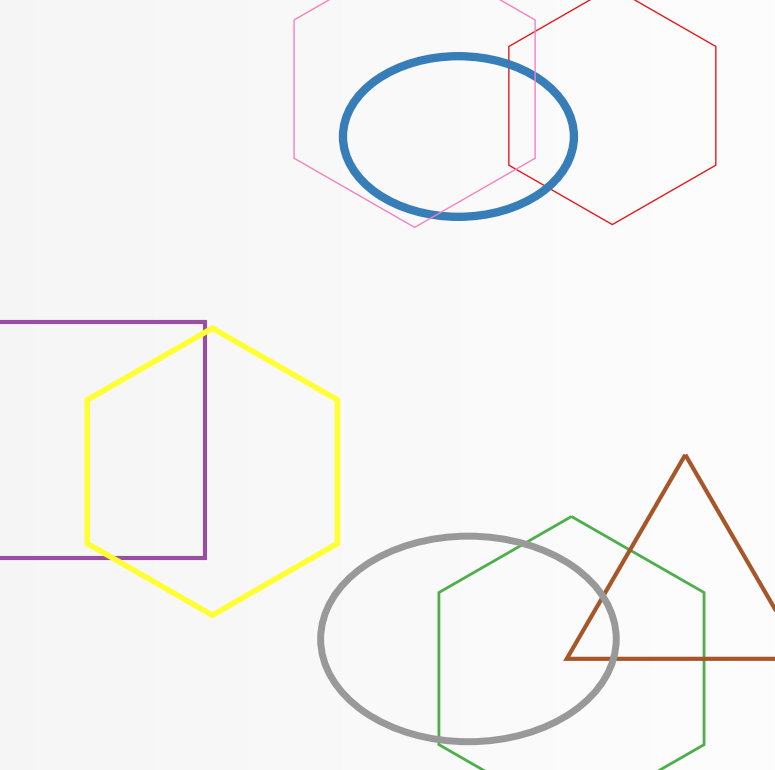[{"shape": "hexagon", "thickness": 0.5, "radius": 0.77, "center": [0.79, 0.863]}, {"shape": "oval", "thickness": 3, "radius": 0.75, "center": [0.592, 0.823]}, {"shape": "hexagon", "thickness": 1, "radius": 0.99, "center": [0.737, 0.132]}, {"shape": "square", "thickness": 1.5, "radius": 0.76, "center": [0.111, 0.428]}, {"shape": "hexagon", "thickness": 2, "radius": 0.93, "center": [0.274, 0.387]}, {"shape": "triangle", "thickness": 1.5, "radius": 0.88, "center": [0.884, 0.233]}, {"shape": "hexagon", "thickness": 0.5, "radius": 0.9, "center": [0.535, 0.884]}, {"shape": "oval", "thickness": 2.5, "radius": 0.95, "center": [0.604, 0.17]}]